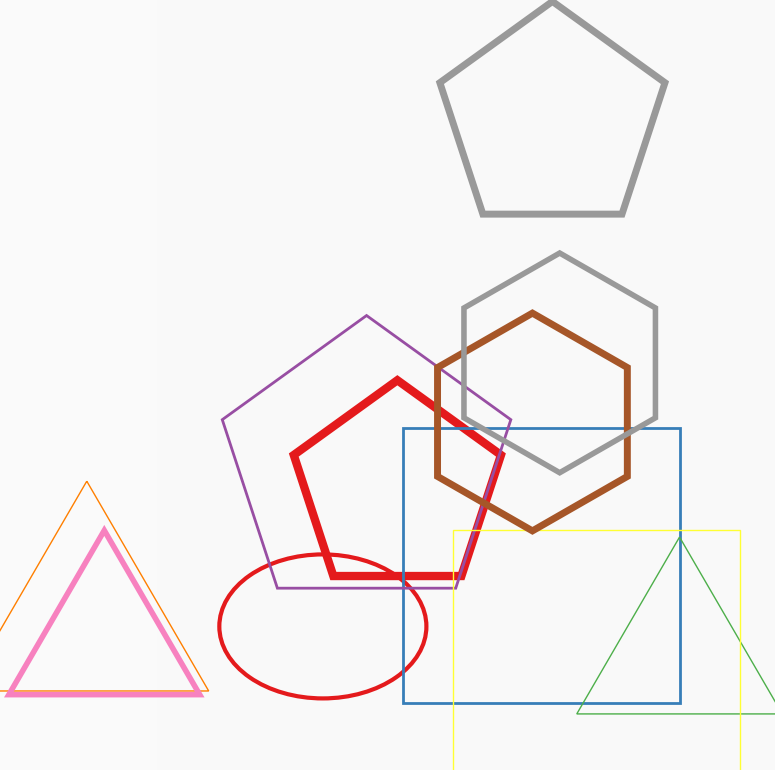[{"shape": "pentagon", "thickness": 3, "radius": 0.7, "center": [0.513, 0.366]}, {"shape": "oval", "thickness": 1.5, "radius": 0.67, "center": [0.417, 0.186]}, {"shape": "square", "thickness": 1, "radius": 0.89, "center": [0.699, 0.265]}, {"shape": "triangle", "thickness": 0.5, "radius": 0.77, "center": [0.877, 0.149]}, {"shape": "pentagon", "thickness": 1, "radius": 0.98, "center": [0.473, 0.394]}, {"shape": "triangle", "thickness": 0.5, "radius": 0.91, "center": [0.112, 0.193]}, {"shape": "square", "thickness": 0.5, "radius": 0.92, "center": [0.77, 0.126]}, {"shape": "hexagon", "thickness": 2.5, "radius": 0.71, "center": [0.687, 0.452]}, {"shape": "triangle", "thickness": 2, "radius": 0.71, "center": [0.135, 0.169]}, {"shape": "pentagon", "thickness": 2.5, "radius": 0.76, "center": [0.713, 0.845]}, {"shape": "hexagon", "thickness": 2, "radius": 0.71, "center": [0.722, 0.529]}]